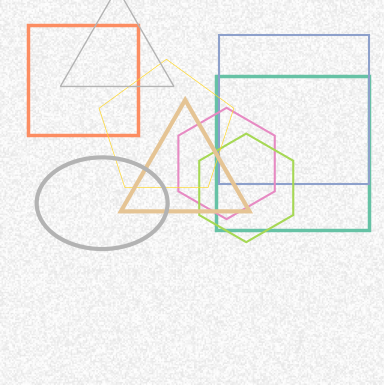[{"shape": "square", "thickness": 2.5, "radius": 1.0, "center": [0.76, 0.603]}, {"shape": "square", "thickness": 2.5, "radius": 0.71, "center": [0.216, 0.792]}, {"shape": "square", "thickness": 1.5, "radius": 0.97, "center": [0.763, 0.716]}, {"shape": "hexagon", "thickness": 1.5, "radius": 0.72, "center": [0.588, 0.575]}, {"shape": "hexagon", "thickness": 1.5, "radius": 0.7, "center": [0.64, 0.512]}, {"shape": "pentagon", "thickness": 0.5, "radius": 0.92, "center": [0.432, 0.662]}, {"shape": "triangle", "thickness": 3, "radius": 0.96, "center": [0.481, 0.547]}, {"shape": "triangle", "thickness": 1, "radius": 0.85, "center": [0.304, 0.861]}, {"shape": "oval", "thickness": 3, "radius": 0.85, "center": [0.265, 0.472]}]